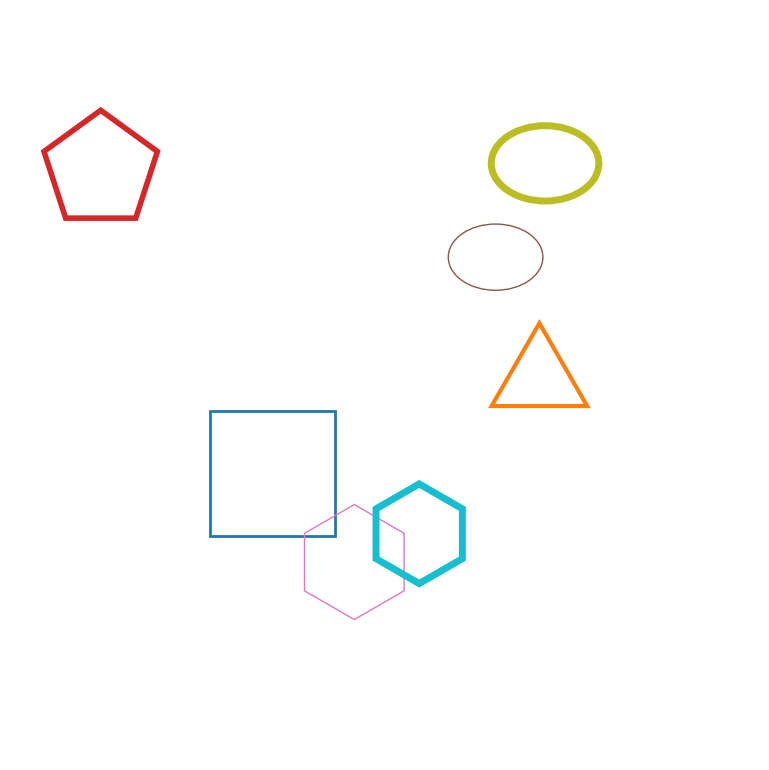[{"shape": "square", "thickness": 1, "radius": 0.41, "center": [0.354, 0.385]}, {"shape": "triangle", "thickness": 1.5, "radius": 0.36, "center": [0.701, 0.509]}, {"shape": "pentagon", "thickness": 2, "radius": 0.39, "center": [0.131, 0.779]}, {"shape": "oval", "thickness": 0.5, "radius": 0.31, "center": [0.644, 0.666]}, {"shape": "hexagon", "thickness": 0.5, "radius": 0.37, "center": [0.46, 0.27]}, {"shape": "oval", "thickness": 2.5, "radius": 0.35, "center": [0.708, 0.788]}, {"shape": "hexagon", "thickness": 2.5, "radius": 0.32, "center": [0.544, 0.307]}]